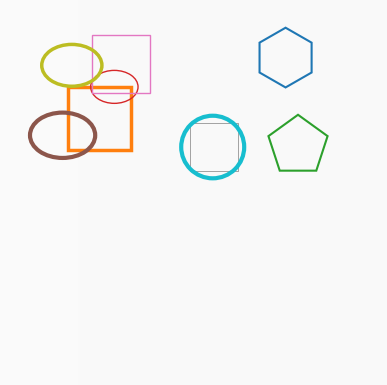[{"shape": "hexagon", "thickness": 1.5, "radius": 0.39, "center": [0.737, 0.85]}, {"shape": "square", "thickness": 2.5, "radius": 0.41, "center": [0.258, 0.692]}, {"shape": "pentagon", "thickness": 1.5, "radius": 0.4, "center": [0.769, 0.622]}, {"shape": "oval", "thickness": 1, "radius": 0.31, "center": [0.295, 0.774]}, {"shape": "oval", "thickness": 3, "radius": 0.42, "center": [0.162, 0.649]}, {"shape": "square", "thickness": 1, "radius": 0.37, "center": [0.313, 0.834]}, {"shape": "square", "thickness": 0.5, "radius": 0.31, "center": [0.553, 0.618]}, {"shape": "oval", "thickness": 2.5, "radius": 0.39, "center": [0.185, 0.83]}, {"shape": "circle", "thickness": 3, "radius": 0.41, "center": [0.549, 0.618]}]